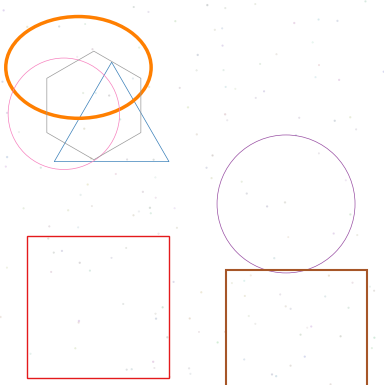[{"shape": "square", "thickness": 1, "radius": 0.92, "center": [0.255, 0.202]}, {"shape": "triangle", "thickness": 0.5, "radius": 0.86, "center": [0.29, 0.666]}, {"shape": "circle", "thickness": 0.5, "radius": 0.9, "center": [0.743, 0.47]}, {"shape": "oval", "thickness": 2.5, "radius": 0.94, "center": [0.204, 0.825]}, {"shape": "square", "thickness": 1.5, "radius": 0.92, "center": [0.77, 0.115]}, {"shape": "circle", "thickness": 0.5, "radius": 0.72, "center": [0.166, 0.704]}, {"shape": "hexagon", "thickness": 0.5, "radius": 0.71, "center": [0.244, 0.726]}]